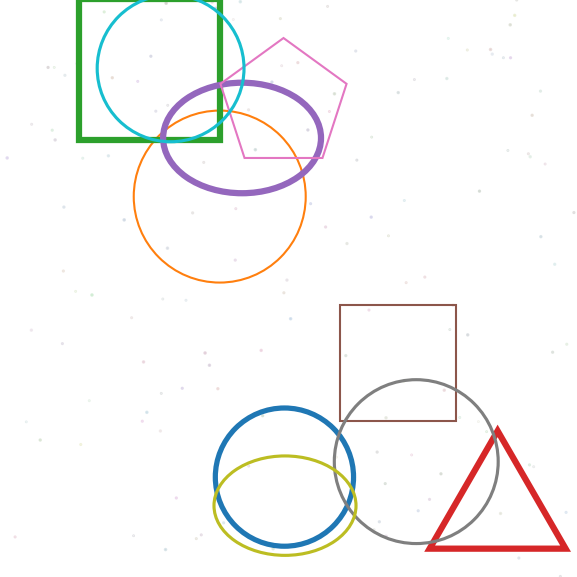[{"shape": "circle", "thickness": 2.5, "radius": 0.6, "center": [0.493, 0.173]}, {"shape": "circle", "thickness": 1, "radius": 0.74, "center": [0.38, 0.659]}, {"shape": "square", "thickness": 3, "radius": 0.61, "center": [0.259, 0.878]}, {"shape": "triangle", "thickness": 3, "radius": 0.68, "center": [0.862, 0.117]}, {"shape": "oval", "thickness": 3, "radius": 0.68, "center": [0.419, 0.76]}, {"shape": "square", "thickness": 1, "radius": 0.5, "center": [0.69, 0.37]}, {"shape": "pentagon", "thickness": 1, "radius": 0.57, "center": [0.491, 0.818]}, {"shape": "circle", "thickness": 1.5, "radius": 0.71, "center": [0.721, 0.2]}, {"shape": "oval", "thickness": 1.5, "radius": 0.61, "center": [0.494, 0.124]}, {"shape": "circle", "thickness": 1.5, "radius": 0.64, "center": [0.295, 0.881]}]